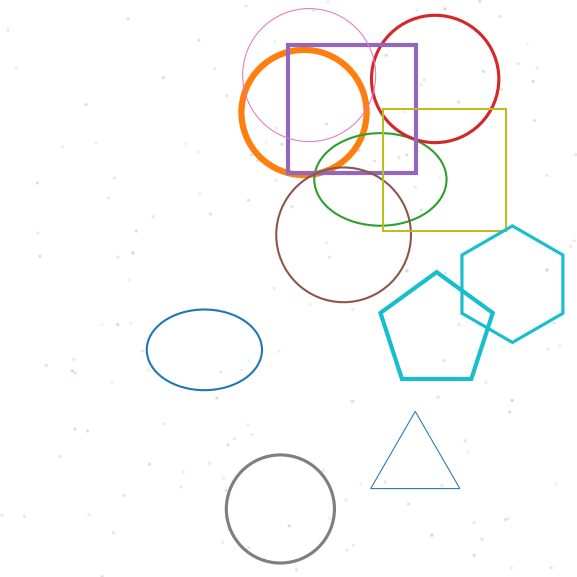[{"shape": "oval", "thickness": 1, "radius": 0.5, "center": [0.354, 0.393]}, {"shape": "triangle", "thickness": 0.5, "radius": 0.45, "center": [0.719, 0.198]}, {"shape": "circle", "thickness": 3, "radius": 0.54, "center": [0.526, 0.804]}, {"shape": "oval", "thickness": 1, "radius": 0.57, "center": [0.659, 0.688]}, {"shape": "circle", "thickness": 1.5, "radius": 0.55, "center": [0.754, 0.862]}, {"shape": "square", "thickness": 2, "radius": 0.55, "center": [0.609, 0.81]}, {"shape": "circle", "thickness": 1, "radius": 0.58, "center": [0.595, 0.593]}, {"shape": "circle", "thickness": 0.5, "radius": 0.58, "center": [0.535, 0.869]}, {"shape": "circle", "thickness": 1.5, "radius": 0.47, "center": [0.486, 0.118]}, {"shape": "square", "thickness": 1, "radius": 0.53, "center": [0.77, 0.705]}, {"shape": "hexagon", "thickness": 1.5, "radius": 0.5, "center": [0.887, 0.507]}, {"shape": "pentagon", "thickness": 2, "radius": 0.51, "center": [0.756, 0.426]}]